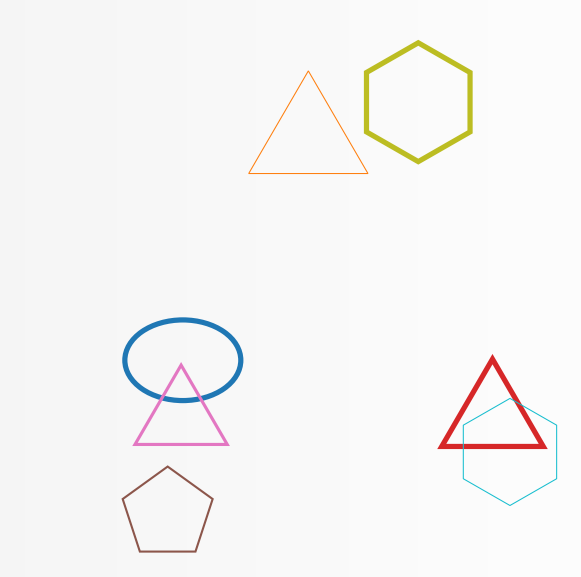[{"shape": "oval", "thickness": 2.5, "radius": 0.5, "center": [0.315, 0.375]}, {"shape": "triangle", "thickness": 0.5, "radius": 0.59, "center": [0.53, 0.758]}, {"shape": "triangle", "thickness": 2.5, "radius": 0.5, "center": [0.847, 0.276]}, {"shape": "pentagon", "thickness": 1, "radius": 0.41, "center": [0.288, 0.11]}, {"shape": "triangle", "thickness": 1.5, "radius": 0.46, "center": [0.312, 0.275]}, {"shape": "hexagon", "thickness": 2.5, "radius": 0.51, "center": [0.72, 0.822]}, {"shape": "hexagon", "thickness": 0.5, "radius": 0.46, "center": [0.877, 0.217]}]